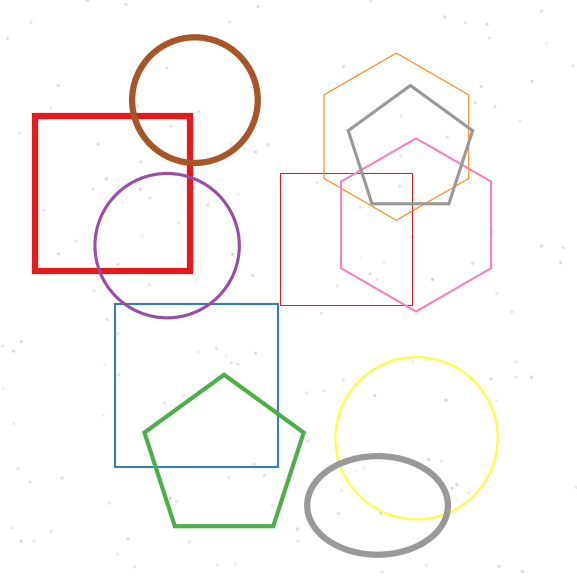[{"shape": "square", "thickness": 3, "radius": 0.67, "center": [0.195, 0.664]}, {"shape": "square", "thickness": 0.5, "radius": 0.57, "center": [0.599, 0.586]}, {"shape": "square", "thickness": 1, "radius": 0.71, "center": [0.341, 0.331]}, {"shape": "pentagon", "thickness": 2, "radius": 0.72, "center": [0.388, 0.205]}, {"shape": "circle", "thickness": 1.5, "radius": 0.63, "center": [0.289, 0.574]}, {"shape": "hexagon", "thickness": 0.5, "radius": 0.72, "center": [0.686, 0.762]}, {"shape": "circle", "thickness": 1, "radius": 0.7, "center": [0.721, 0.24]}, {"shape": "circle", "thickness": 3, "radius": 0.54, "center": [0.338, 0.826]}, {"shape": "hexagon", "thickness": 1, "radius": 0.75, "center": [0.72, 0.61]}, {"shape": "pentagon", "thickness": 1.5, "radius": 0.57, "center": [0.711, 0.738]}, {"shape": "oval", "thickness": 3, "radius": 0.61, "center": [0.654, 0.124]}]